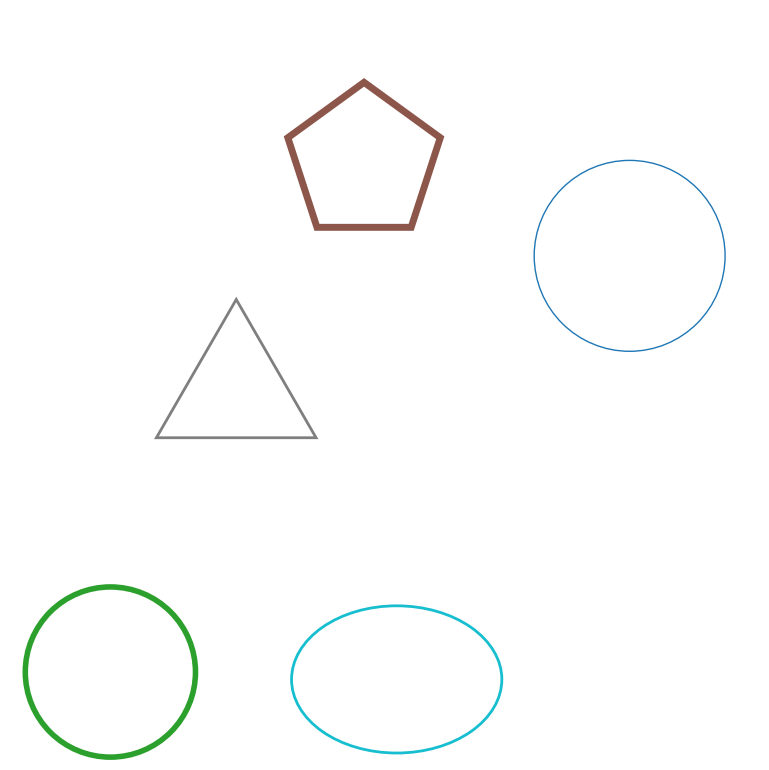[{"shape": "circle", "thickness": 0.5, "radius": 0.62, "center": [0.818, 0.668]}, {"shape": "circle", "thickness": 2, "radius": 0.55, "center": [0.143, 0.127]}, {"shape": "pentagon", "thickness": 2.5, "radius": 0.52, "center": [0.473, 0.789]}, {"shape": "triangle", "thickness": 1, "radius": 0.6, "center": [0.307, 0.491]}, {"shape": "oval", "thickness": 1, "radius": 0.68, "center": [0.515, 0.118]}]